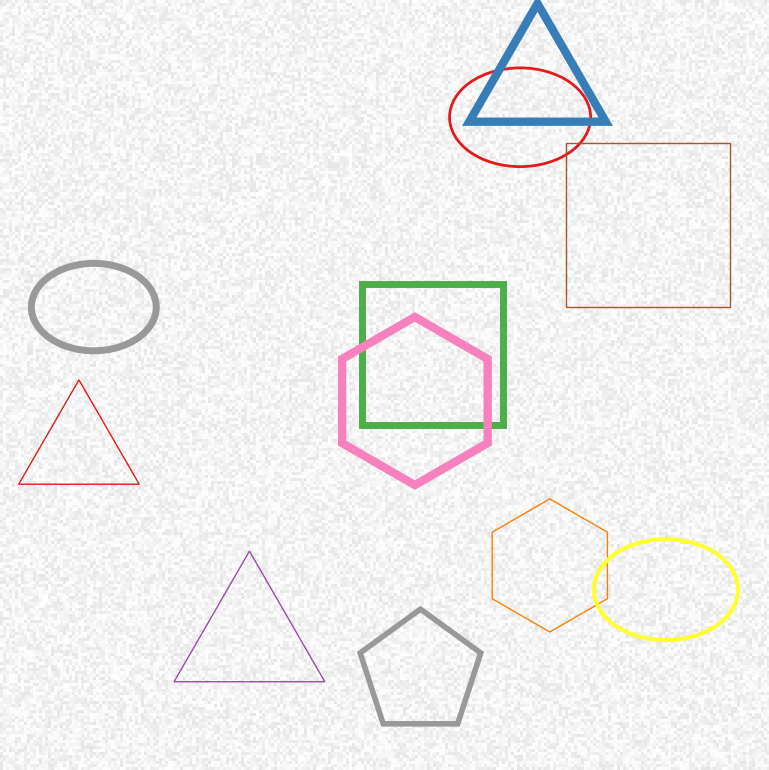[{"shape": "triangle", "thickness": 0.5, "radius": 0.45, "center": [0.103, 0.416]}, {"shape": "oval", "thickness": 1, "radius": 0.46, "center": [0.675, 0.848]}, {"shape": "triangle", "thickness": 3, "radius": 0.51, "center": [0.698, 0.893]}, {"shape": "square", "thickness": 2.5, "radius": 0.46, "center": [0.561, 0.54]}, {"shape": "triangle", "thickness": 0.5, "radius": 0.57, "center": [0.324, 0.171]}, {"shape": "hexagon", "thickness": 0.5, "radius": 0.43, "center": [0.714, 0.266]}, {"shape": "oval", "thickness": 1.5, "radius": 0.47, "center": [0.865, 0.234]}, {"shape": "square", "thickness": 0.5, "radius": 0.53, "center": [0.841, 0.708]}, {"shape": "hexagon", "thickness": 3, "radius": 0.55, "center": [0.539, 0.479]}, {"shape": "oval", "thickness": 2.5, "radius": 0.41, "center": [0.122, 0.601]}, {"shape": "pentagon", "thickness": 2, "radius": 0.41, "center": [0.546, 0.127]}]